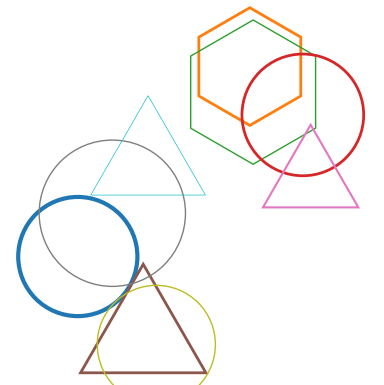[{"shape": "circle", "thickness": 3, "radius": 0.77, "center": [0.202, 0.334]}, {"shape": "hexagon", "thickness": 2, "radius": 0.76, "center": [0.649, 0.827]}, {"shape": "hexagon", "thickness": 1, "radius": 0.94, "center": [0.658, 0.761]}, {"shape": "circle", "thickness": 2, "radius": 0.79, "center": [0.787, 0.702]}, {"shape": "triangle", "thickness": 2, "radius": 0.94, "center": [0.372, 0.126]}, {"shape": "triangle", "thickness": 1.5, "radius": 0.71, "center": [0.807, 0.533]}, {"shape": "circle", "thickness": 1, "radius": 0.95, "center": [0.292, 0.446]}, {"shape": "circle", "thickness": 1, "radius": 0.77, "center": [0.406, 0.105]}, {"shape": "triangle", "thickness": 0.5, "radius": 0.86, "center": [0.385, 0.579]}]